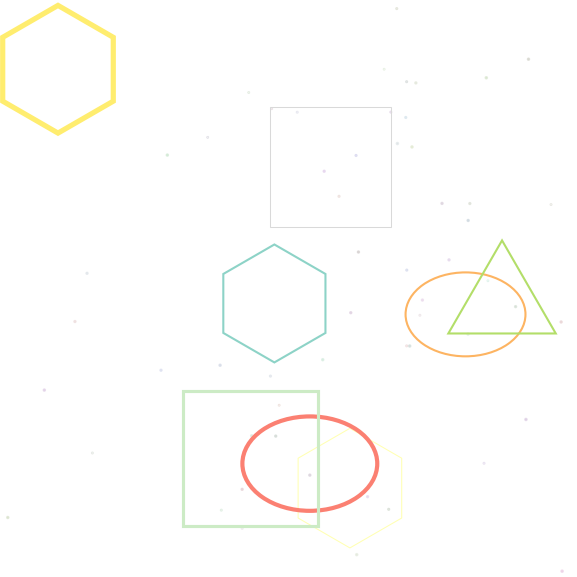[{"shape": "hexagon", "thickness": 1, "radius": 0.51, "center": [0.475, 0.474]}, {"shape": "hexagon", "thickness": 0.5, "radius": 0.52, "center": [0.606, 0.154]}, {"shape": "oval", "thickness": 2, "radius": 0.58, "center": [0.536, 0.196]}, {"shape": "oval", "thickness": 1, "radius": 0.52, "center": [0.806, 0.455]}, {"shape": "triangle", "thickness": 1, "radius": 0.54, "center": [0.869, 0.475]}, {"shape": "square", "thickness": 0.5, "radius": 0.52, "center": [0.572, 0.71]}, {"shape": "square", "thickness": 1.5, "radius": 0.59, "center": [0.434, 0.205]}, {"shape": "hexagon", "thickness": 2.5, "radius": 0.55, "center": [0.1, 0.879]}]